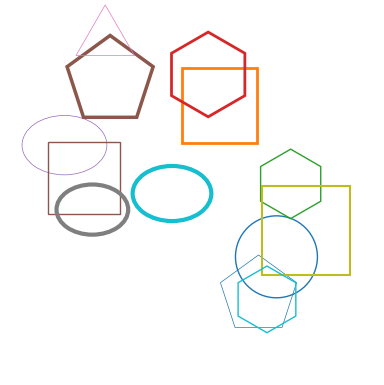[{"shape": "circle", "thickness": 1, "radius": 0.53, "center": [0.718, 0.333]}, {"shape": "pentagon", "thickness": 0.5, "radius": 0.52, "center": [0.671, 0.234]}, {"shape": "square", "thickness": 2, "radius": 0.49, "center": [0.57, 0.727]}, {"shape": "hexagon", "thickness": 1, "radius": 0.45, "center": [0.755, 0.522]}, {"shape": "hexagon", "thickness": 2, "radius": 0.55, "center": [0.541, 0.807]}, {"shape": "oval", "thickness": 0.5, "radius": 0.55, "center": [0.167, 0.623]}, {"shape": "pentagon", "thickness": 2.5, "radius": 0.59, "center": [0.286, 0.79]}, {"shape": "square", "thickness": 1, "radius": 0.47, "center": [0.219, 0.537]}, {"shape": "triangle", "thickness": 0.5, "radius": 0.44, "center": [0.273, 0.9]}, {"shape": "oval", "thickness": 3, "radius": 0.47, "center": [0.24, 0.456]}, {"shape": "square", "thickness": 1.5, "radius": 0.58, "center": [0.795, 0.401]}, {"shape": "oval", "thickness": 3, "radius": 0.51, "center": [0.447, 0.497]}, {"shape": "hexagon", "thickness": 1, "radius": 0.43, "center": [0.693, 0.222]}]